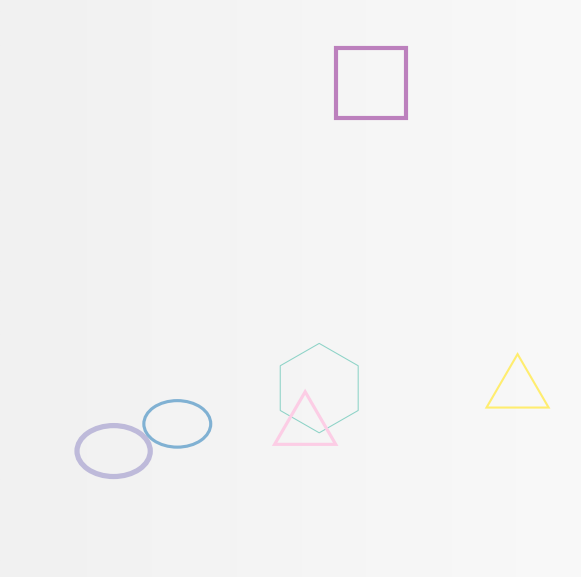[{"shape": "hexagon", "thickness": 0.5, "radius": 0.39, "center": [0.549, 0.327]}, {"shape": "oval", "thickness": 2.5, "radius": 0.32, "center": [0.195, 0.218]}, {"shape": "oval", "thickness": 1.5, "radius": 0.29, "center": [0.305, 0.265]}, {"shape": "triangle", "thickness": 1.5, "radius": 0.3, "center": [0.525, 0.26]}, {"shape": "square", "thickness": 2, "radius": 0.3, "center": [0.638, 0.855]}, {"shape": "triangle", "thickness": 1, "radius": 0.31, "center": [0.89, 0.324]}]